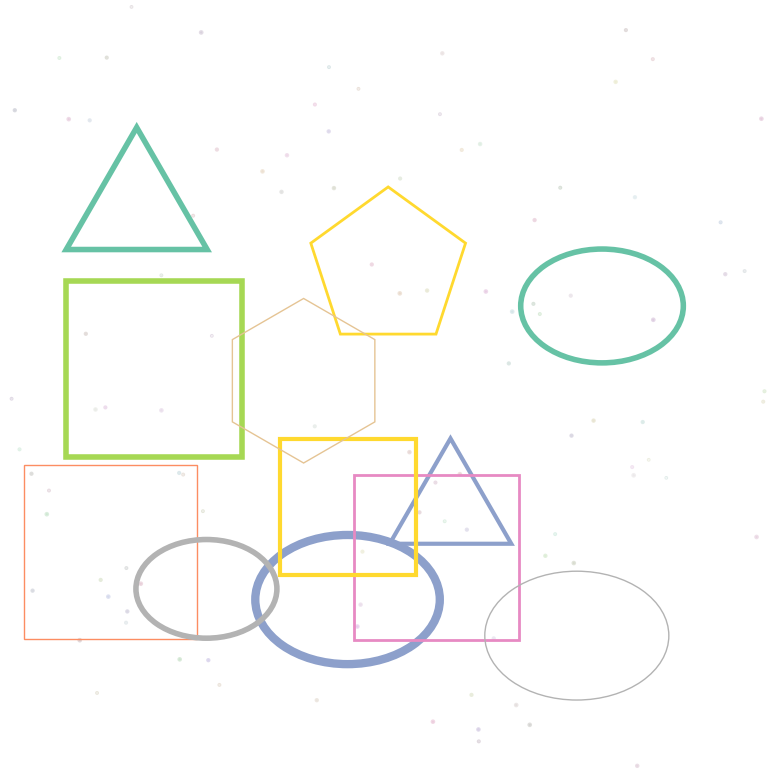[{"shape": "triangle", "thickness": 2, "radius": 0.53, "center": [0.178, 0.729]}, {"shape": "oval", "thickness": 2, "radius": 0.53, "center": [0.782, 0.603]}, {"shape": "square", "thickness": 0.5, "radius": 0.56, "center": [0.144, 0.283]}, {"shape": "oval", "thickness": 3, "radius": 0.6, "center": [0.451, 0.221]}, {"shape": "triangle", "thickness": 1.5, "radius": 0.46, "center": [0.585, 0.339]}, {"shape": "square", "thickness": 1, "radius": 0.54, "center": [0.567, 0.276]}, {"shape": "square", "thickness": 2, "radius": 0.57, "center": [0.2, 0.521]}, {"shape": "pentagon", "thickness": 1, "radius": 0.53, "center": [0.504, 0.652]}, {"shape": "square", "thickness": 1.5, "radius": 0.44, "center": [0.452, 0.342]}, {"shape": "hexagon", "thickness": 0.5, "radius": 0.53, "center": [0.394, 0.506]}, {"shape": "oval", "thickness": 0.5, "radius": 0.6, "center": [0.749, 0.175]}, {"shape": "oval", "thickness": 2, "radius": 0.46, "center": [0.268, 0.235]}]